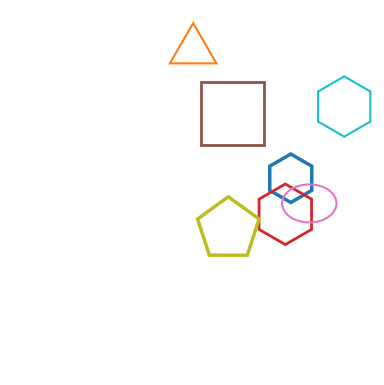[{"shape": "hexagon", "thickness": 2.5, "radius": 0.31, "center": [0.755, 0.537]}, {"shape": "triangle", "thickness": 1.5, "radius": 0.35, "center": [0.502, 0.87]}, {"shape": "hexagon", "thickness": 2, "radius": 0.39, "center": [0.741, 0.443]}, {"shape": "square", "thickness": 2, "radius": 0.41, "center": [0.604, 0.704]}, {"shape": "oval", "thickness": 1.5, "radius": 0.35, "center": [0.803, 0.472]}, {"shape": "pentagon", "thickness": 2.5, "radius": 0.42, "center": [0.593, 0.405]}, {"shape": "hexagon", "thickness": 1.5, "radius": 0.39, "center": [0.894, 0.723]}]